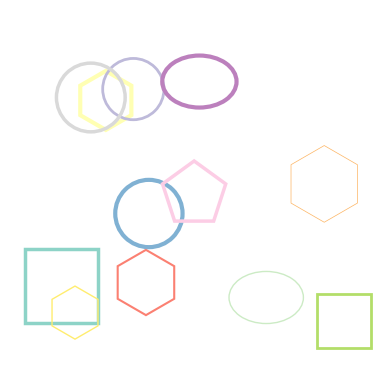[{"shape": "square", "thickness": 2.5, "radius": 0.48, "center": [0.16, 0.257]}, {"shape": "hexagon", "thickness": 3, "radius": 0.38, "center": [0.275, 0.739]}, {"shape": "circle", "thickness": 2, "radius": 0.4, "center": [0.346, 0.769]}, {"shape": "hexagon", "thickness": 1.5, "radius": 0.42, "center": [0.379, 0.266]}, {"shape": "circle", "thickness": 3, "radius": 0.44, "center": [0.387, 0.445]}, {"shape": "hexagon", "thickness": 0.5, "radius": 0.5, "center": [0.842, 0.522]}, {"shape": "square", "thickness": 2, "radius": 0.35, "center": [0.894, 0.166]}, {"shape": "pentagon", "thickness": 2.5, "radius": 0.43, "center": [0.504, 0.496]}, {"shape": "circle", "thickness": 2.5, "radius": 0.45, "center": [0.236, 0.747]}, {"shape": "oval", "thickness": 3, "radius": 0.48, "center": [0.518, 0.788]}, {"shape": "oval", "thickness": 1, "radius": 0.48, "center": [0.691, 0.227]}, {"shape": "hexagon", "thickness": 1, "radius": 0.34, "center": [0.195, 0.188]}]